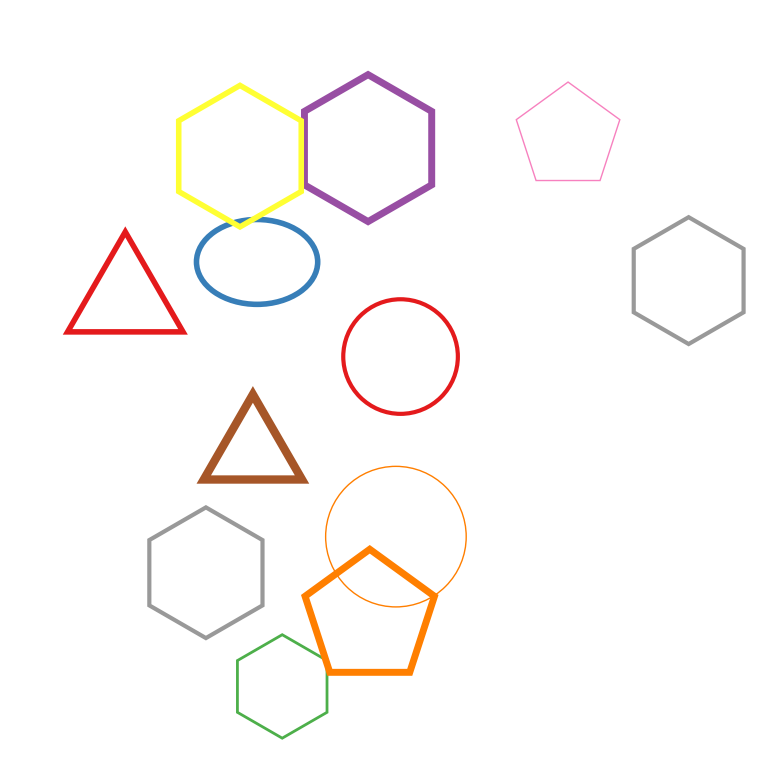[{"shape": "circle", "thickness": 1.5, "radius": 0.37, "center": [0.52, 0.537]}, {"shape": "triangle", "thickness": 2, "radius": 0.43, "center": [0.163, 0.612]}, {"shape": "oval", "thickness": 2, "radius": 0.39, "center": [0.334, 0.66]}, {"shape": "hexagon", "thickness": 1, "radius": 0.34, "center": [0.367, 0.109]}, {"shape": "hexagon", "thickness": 2.5, "radius": 0.48, "center": [0.478, 0.808]}, {"shape": "circle", "thickness": 0.5, "radius": 0.46, "center": [0.514, 0.303]}, {"shape": "pentagon", "thickness": 2.5, "radius": 0.44, "center": [0.48, 0.198]}, {"shape": "hexagon", "thickness": 2, "radius": 0.46, "center": [0.312, 0.797]}, {"shape": "triangle", "thickness": 3, "radius": 0.37, "center": [0.328, 0.414]}, {"shape": "pentagon", "thickness": 0.5, "radius": 0.35, "center": [0.738, 0.823]}, {"shape": "hexagon", "thickness": 1.5, "radius": 0.42, "center": [0.267, 0.256]}, {"shape": "hexagon", "thickness": 1.5, "radius": 0.41, "center": [0.894, 0.636]}]